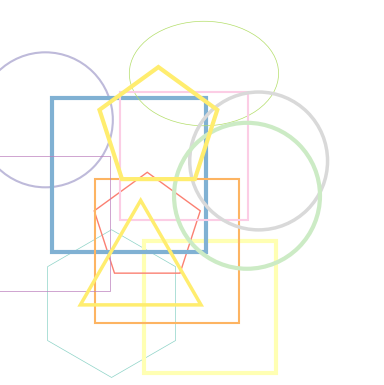[{"shape": "hexagon", "thickness": 0.5, "radius": 0.96, "center": [0.29, 0.211]}, {"shape": "square", "thickness": 3, "radius": 0.86, "center": [0.547, 0.202]}, {"shape": "circle", "thickness": 1.5, "radius": 0.88, "center": [0.118, 0.689]}, {"shape": "pentagon", "thickness": 1, "radius": 0.72, "center": [0.382, 0.408]}, {"shape": "square", "thickness": 3, "radius": 1.0, "center": [0.336, 0.545]}, {"shape": "square", "thickness": 1.5, "radius": 0.94, "center": [0.434, 0.348]}, {"shape": "oval", "thickness": 0.5, "radius": 0.97, "center": [0.53, 0.809]}, {"shape": "square", "thickness": 1.5, "radius": 0.83, "center": [0.478, 0.594]}, {"shape": "circle", "thickness": 2.5, "radius": 0.9, "center": [0.672, 0.582]}, {"shape": "square", "thickness": 0.5, "radius": 0.88, "center": [0.112, 0.419]}, {"shape": "circle", "thickness": 3, "radius": 0.95, "center": [0.642, 0.491]}, {"shape": "triangle", "thickness": 2.5, "radius": 0.9, "center": [0.365, 0.299]}, {"shape": "pentagon", "thickness": 3, "radius": 0.8, "center": [0.411, 0.665]}]